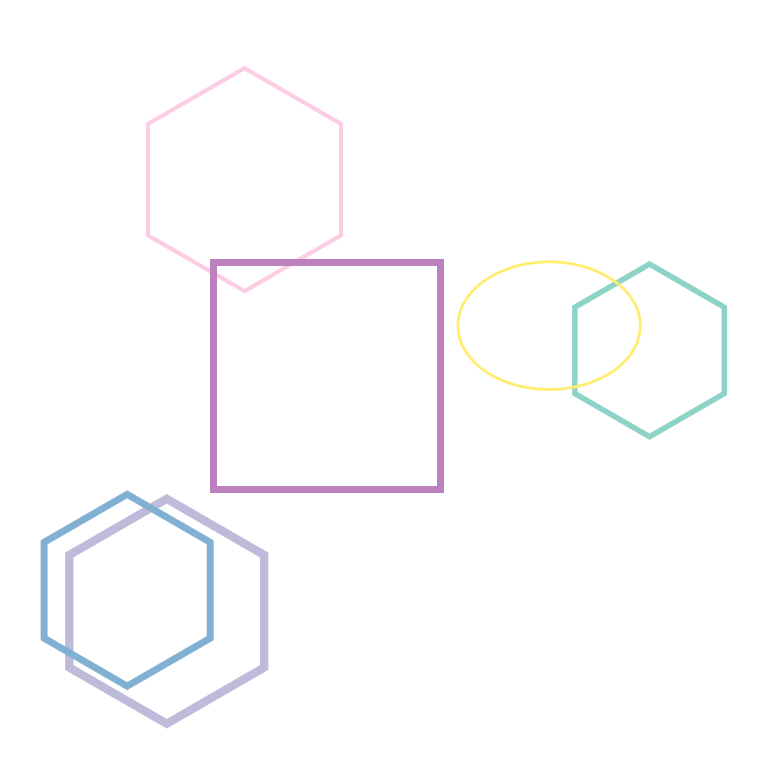[{"shape": "hexagon", "thickness": 2, "radius": 0.56, "center": [0.844, 0.545]}, {"shape": "hexagon", "thickness": 3, "radius": 0.73, "center": [0.217, 0.206]}, {"shape": "hexagon", "thickness": 2.5, "radius": 0.62, "center": [0.165, 0.233]}, {"shape": "hexagon", "thickness": 1.5, "radius": 0.72, "center": [0.318, 0.767]}, {"shape": "square", "thickness": 2.5, "radius": 0.74, "center": [0.424, 0.512]}, {"shape": "oval", "thickness": 1, "radius": 0.59, "center": [0.713, 0.577]}]